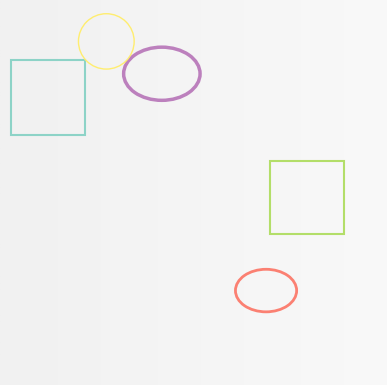[{"shape": "square", "thickness": 1.5, "radius": 0.48, "center": [0.124, 0.747]}, {"shape": "oval", "thickness": 2, "radius": 0.39, "center": [0.687, 0.245]}, {"shape": "square", "thickness": 1.5, "radius": 0.47, "center": [0.792, 0.487]}, {"shape": "oval", "thickness": 2.5, "radius": 0.49, "center": [0.418, 0.808]}, {"shape": "circle", "thickness": 1, "radius": 0.36, "center": [0.274, 0.892]}]